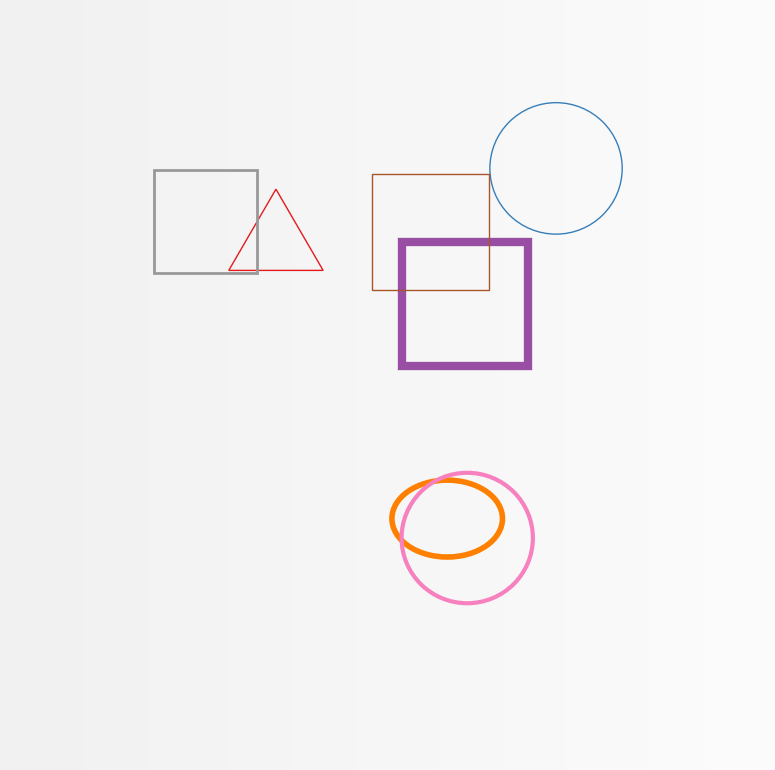[{"shape": "triangle", "thickness": 0.5, "radius": 0.35, "center": [0.356, 0.684]}, {"shape": "circle", "thickness": 0.5, "radius": 0.43, "center": [0.717, 0.781]}, {"shape": "square", "thickness": 3, "radius": 0.4, "center": [0.6, 0.605]}, {"shape": "oval", "thickness": 2, "radius": 0.36, "center": [0.577, 0.327]}, {"shape": "square", "thickness": 0.5, "radius": 0.38, "center": [0.555, 0.699]}, {"shape": "circle", "thickness": 1.5, "radius": 0.42, "center": [0.603, 0.301]}, {"shape": "square", "thickness": 1, "radius": 0.33, "center": [0.265, 0.712]}]